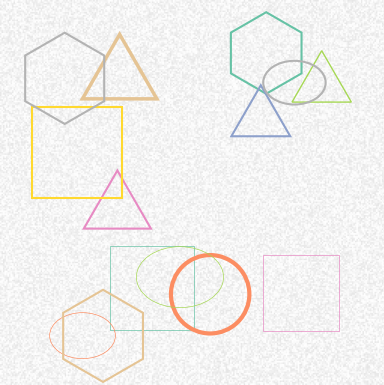[{"shape": "hexagon", "thickness": 1.5, "radius": 0.53, "center": [0.691, 0.862]}, {"shape": "square", "thickness": 0.5, "radius": 0.55, "center": [0.394, 0.252]}, {"shape": "oval", "thickness": 0.5, "radius": 0.43, "center": [0.214, 0.128]}, {"shape": "circle", "thickness": 3, "radius": 0.51, "center": [0.546, 0.236]}, {"shape": "triangle", "thickness": 1.5, "radius": 0.44, "center": [0.677, 0.69]}, {"shape": "triangle", "thickness": 1.5, "radius": 0.5, "center": [0.305, 0.457]}, {"shape": "square", "thickness": 0.5, "radius": 0.5, "center": [0.782, 0.239]}, {"shape": "triangle", "thickness": 1, "radius": 0.44, "center": [0.836, 0.779]}, {"shape": "oval", "thickness": 0.5, "radius": 0.57, "center": [0.467, 0.28]}, {"shape": "square", "thickness": 1.5, "radius": 0.59, "center": [0.199, 0.604]}, {"shape": "hexagon", "thickness": 1.5, "radius": 0.6, "center": [0.268, 0.128]}, {"shape": "triangle", "thickness": 2.5, "radius": 0.56, "center": [0.311, 0.799]}, {"shape": "oval", "thickness": 1.5, "radius": 0.41, "center": [0.765, 0.785]}, {"shape": "hexagon", "thickness": 1.5, "radius": 0.59, "center": [0.168, 0.797]}]